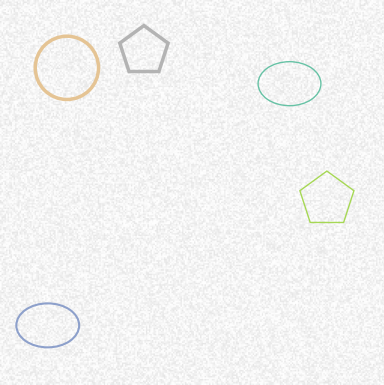[{"shape": "oval", "thickness": 1, "radius": 0.41, "center": [0.752, 0.783]}, {"shape": "oval", "thickness": 1.5, "radius": 0.41, "center": [0.124, 0.155]}, {"shape": "pentagon", "thickness": 1, "radius": 0.37, "center": [0.849, 0.482]}, {"shape": "circle", "thickness": 2.5, "radius": 0.41, "center": [0.174, 0.824]}, {"shape": "pentagon", "thickness": 2.5, "radius": 0.33, "center": [0.374, 0.868]}]